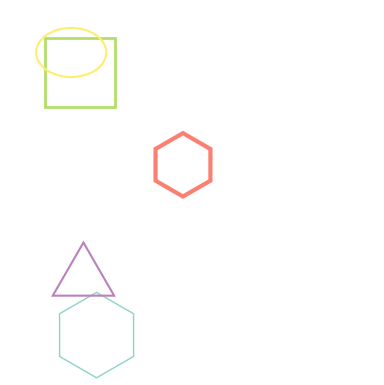[{"shape": "hexagon", "thickness": 1, "radius": 0.55, "center": [0.251, 0.13]}, {"shape": "hexagon", "thickness": 3, "radius": 0.41, "center": [0.475, 0.572]}, {"shape": "square", "thickness": 2, "radius": 0.45, "center": [0.208, 0.812]}, {"shape": "triangle", "thickness": 1.5, "radius": 0.46, "center": [0.217, 0.278]}, {"shape": "oval", "thickness": 1.5, "radius": 0.46, "center": [0.185, 0.864]}]